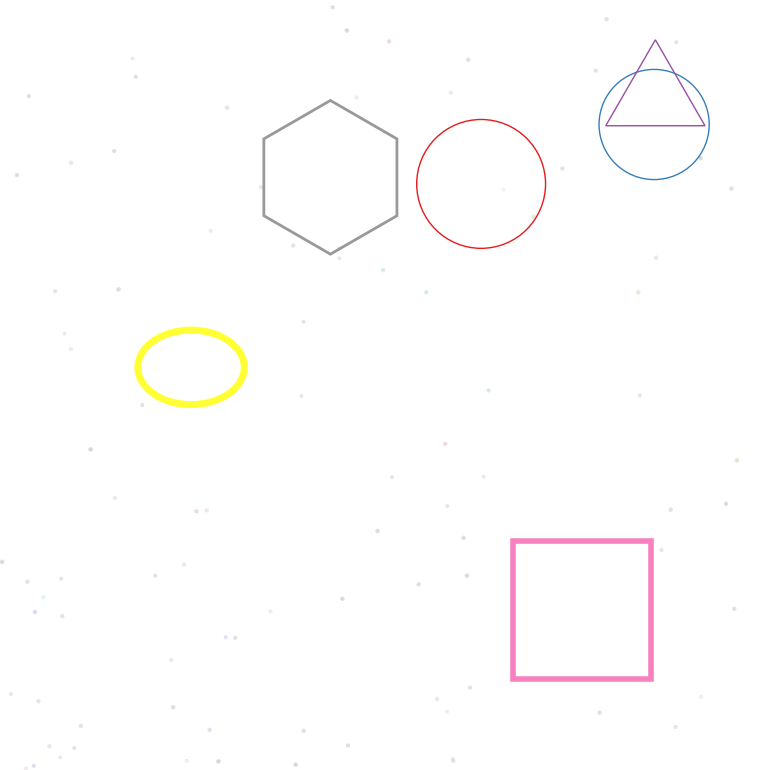[{"shape": "circle", "thickness": 0.5, "radius": 0.42, "center": [0.625, 0.761]}, {"shape": "circle", "thickness": 0.5, "radius": 0.36, "center": [0.85, 0.838]}, {"shape": "triangle", "thickness": 0.5, "radius": 0.37, "center": [0.851, 0.874]}, {"shape": "oval", "thickness": 2.5, "radius": 0.35, "center": [0.248, 0.523]}, {"shape": "square", "thickness": 2, "radius": 0.45, "center": [0.756, 0.208]}, {"shape": "hexagon", "thickness": 1, "radius": 0.5, "center": [0.429, 0.77]}]